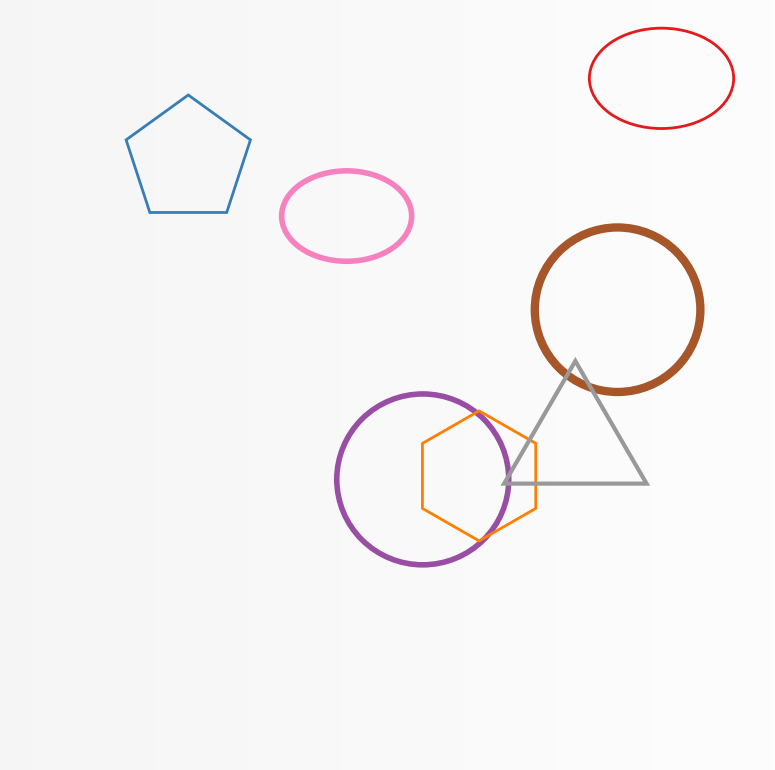[{"shape": "oval", "thickness": 1, "radius": 0.47, "center": [0.854, 0.898]}, {"shape": "pentagon", "thickness": 1, "radius": 0.42, "center": [0.243, 0.792]}, {"shape": "circle", "thickness": 2, "radius": 0.55, "center": [0.545, 0.377]}, {"shape": "hexagon", "thickness": 1, "radius": 0.42, "center": [0.618, 0.382]}, {"shape": "circle", "thickness": 3, "radius": 0.53, "center": [0.797, 0.598]}, {"shape": "oval", "thickness": 2, "radius": 0.42, "center": [0.447, 0.719]}, {"shape": "triangle", "thickness": 1.5, "radius": 0.53, "center": [0.742, 0.425]}]